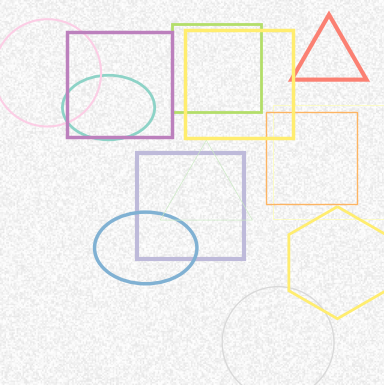[{"shape": "oval", "thickness": 2, "radius": 0.6, "center": [0.282, 0.721]}, {"shape": "square", "thickness": 0.5, "radius": 0.74, "center": [0.857, 0.579]}, {"shape": "square", "thickness": 3, "radius": 0.69, "center": [0.495, 0.466]}, {"shape": "triangle", "thickness": 3, "radius": 0.56, "center": [0.855, 0.849]}, {"shape": "oval", "thickness": 2.5, "radius": 0.66, "center": [0.379, 0.356]}, {"shape": "square", "thickness": 1, "radius": 0.6, "center": [0.809, 0.59]}, {"shape": "square", "thickness": 2, "radius": 0.57, "center": [0.562, 0.823]}, {"shape": "circle", "thickness": 1.5, "radius": 0.7, "center": [0.123, 0.811]}, {"shape": "circle", "thickness": 1, "radius": 0.73, "center": [0.722, 0.11]}, {"shape": "square", "thickness": 2.5, "radius": 0.69, "center": [0.311, 0.781]}, {"shape": "triangle", "thickness": 0.5, "radius": 0.69, "center": [0.536, 0.497]}, {"shape": "square", "thickness": 2.5, "radius": 0.7, "center": [0.62, 0.781]}, {"shape": "hexagon", "thickness": 2, "radius": 0.73, "center": [0.876, 0.318]}]